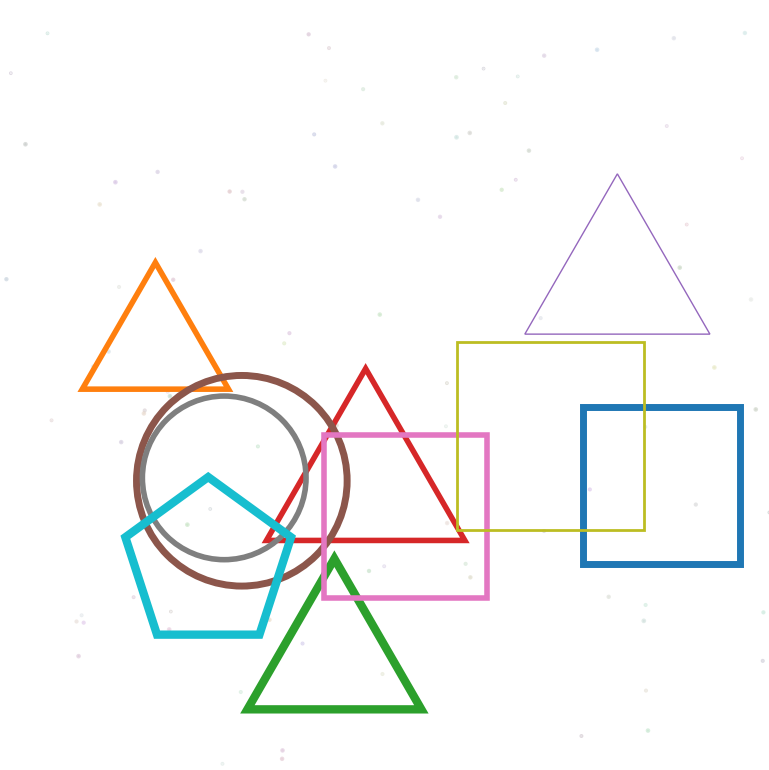[{"shape": "square", "thickness": 2.5, "radius": 0.51, "center": [0.859, 0.37]}, {"shape": "triangle", "thickness": 2, "radius": 0.55, "center": [0.202, 0.549]}, {"shape": "triangle", "thickness": 3, "radius": 0.65, "center": [0.434, 0.144]}, {"shape": "triangle", "thickness": 2, "radius": 0.74, "center": [0.475, 0.373]}, {"shape": "triangle", "thickness": 0.5, "radius": 0.69, "center": [0.802, 0.635]}, {"shape": "circle", "thickness": 2.5, "radius": 0.68, "center": [0.314, 0.376]}, {"shape": "square", "thickness": 2, "radius": 0.53, "center": [0.527, 0.329]}, {"shape": "circle", "thickness": 2, "radius": 0.53, "center": [0.291, 0.379]}, {"shape": "square", "thickness": 1, "radius": 0.61, "center": [0.715, 0.434]}, {"shape": "pentagon", "thickness": 3, "radius": 0.57, "center": [0.27, 0.267]}]